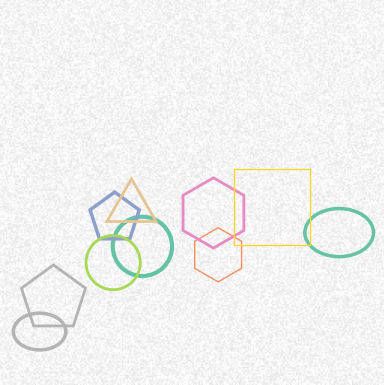[{"shape": "circle", "thickness": 3, "radius": 0.39, "center": [0.37, 0.36]}, {"shape": "oval", "thickness": 2.5, "radius": 0.45, "center": [0.881, 0.396]}, {"shape": "hexagon", "thickness": 1, "radius": 0.35, "center": [0.567, 0.338]}, {"shape": "pentagon", "thickness": 2.5, "radius": 0.34, "center": [0.298, 0.434]}, {"shape": "hexagon", "thickness": 2, "radius": 0.46, "center": [0.554, 0.447]}, {"shape": "circle", "thickness": 2, "radius": 0.35, "center": [0.294, 0.318]}, {"shape": "square", "thickness": 1, "radius": 0.49, "center": [0.706, 0.463]}, {"shape": "triangle", "thickness": 2, "radius": 0.37, "center": [0.341, 0.461]}, {"shape": "oval", "thickness": 2.5, "radius": 0.34, "center": [0.103, 0.139]}, {"shape": "pentagon", "thickness": 2, "radius": 0.44, "center": [0.139, 0.224]}]